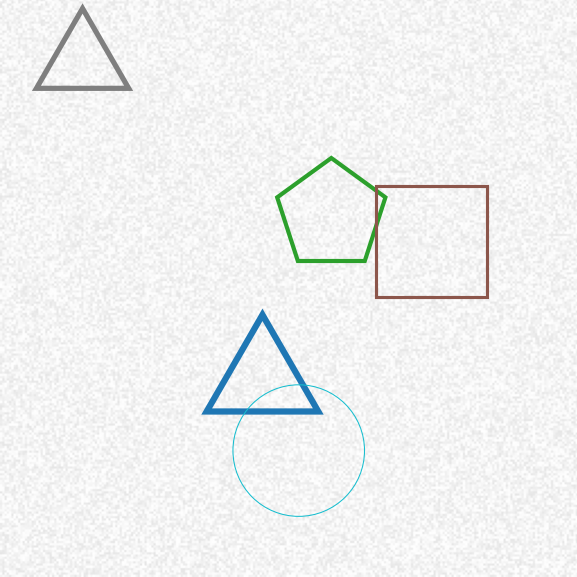[{"shape": "triangle", "thickness": 3, "radius": 0.56, "center": [0.454, 0.342]}, {"shape": "pentagon", "thickness": 2, "radius": 0.49, "center": [0.574, 0.627]}, {"shape": "square", "thickness": 1.5, "radius": 0.48, "center": [0.747, 0.581]}, {"shape": "triangle", "thickness": 2.5, "radius": 0.46, "center": [0.143, 0.892]}, {"shape": "circle", "thickness": 0.5, "radius": 0.57, "center": [0.517, 0.219]}]